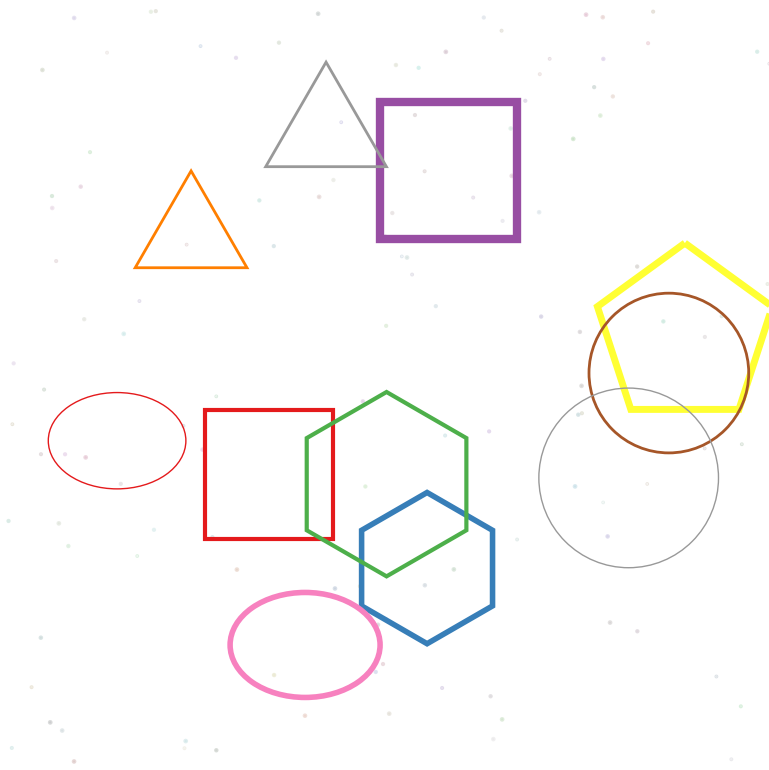[{"shape": "oval", "thickness": 0.5, "radius": 0.45, "center": [0.152, 0.428]}, {"shape": "square", "thickness": 1.5, "radius": 0.42, "center": [0.349, 0.384]}, {"shape": "hexagon", "thickness": 2, "radius": 0.49, "center": [0.555, 0.262]}, {"shape": "hexagon", "thickness": 1.5, "radius": 0.6, "center": [0.502, 0.371]}, {"shape": "square", "thickness": 3, "radius": 0.44, "center": [0.582, 0.779]}, {"shape": "triangle", "thickness": 1, "radius": 0.42, "center": [0.248, 0.694]}, {"shape": "pentagon", "thickness": 2.5, "radius": 0.6, "center": [0.889, 0.565]}, {"shape": "circle", "thickness": 1, "radius": 0.52, "center": [0.869, 0.516]}, {"shape": "oval", "thickness": 2, "radius": 0.49, "center": [0.396, 0.162]}, {"shape": "triangle", "thickness": 1, "radius": 0.45, "center": [0.423, 0.829]}, {"shape": "circle", "thickness": 0.5, "radius": 0.58, "center": [0.816, 0.379]}]